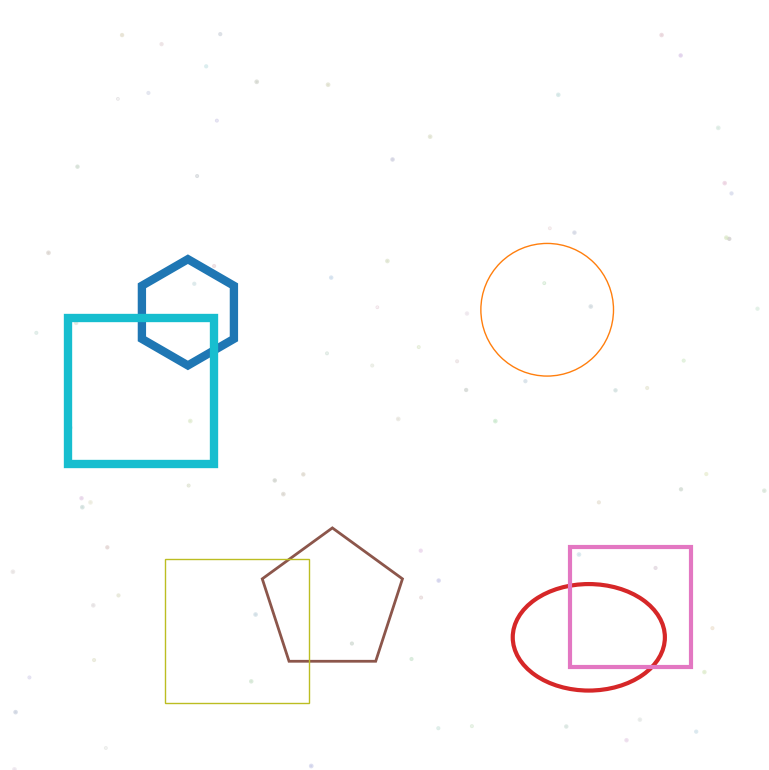[{"shape": "hexagon", "thickness": 3, "radius": 0.34, "center": [0.244, 0.594]}, {"shape": "circle", "thickness": 0.5, "radius": 0.43, "center": [0.711, 0.598]}, {"shape": "oval", "thickness": 1.5, "radius": 0.49, "center": [0.765, 0.172]}, {"shape": "pentagon", "thickness": 1, "radius": 0.48, "center": [0.432, 0.219]}, {"shape": "square", "thickness": 1.5, "radius": 0.39, "center": [0.819, 0.211]}, {"shape": "square", "thickness": 0.5, "radius": 0.47, "center": [0.308, 0.181]}, {"shape": "square", "thickness": 3, "radius": 0.47, "center": [0.183, 0.492]}]